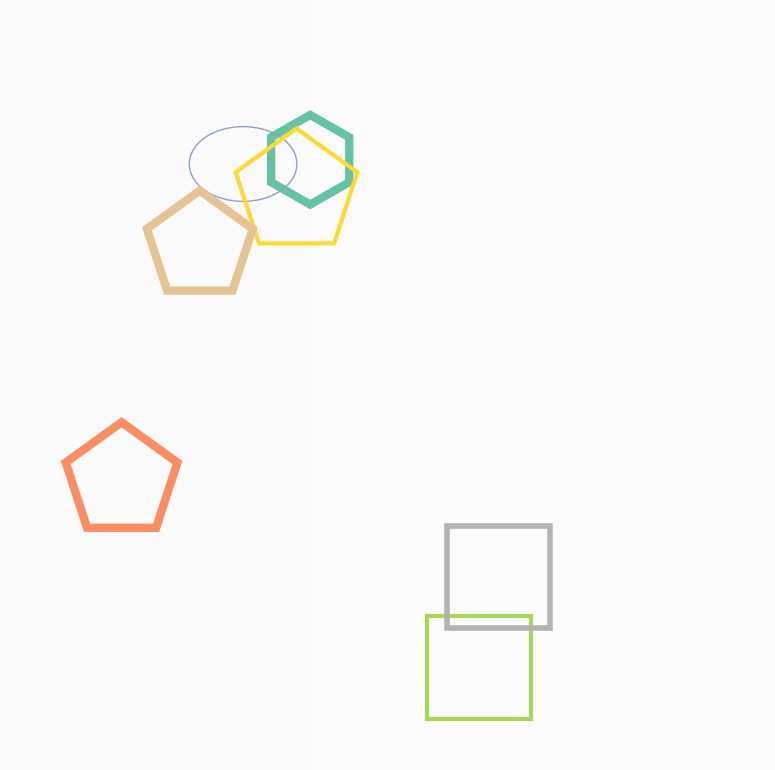[{"shape": "hexagon", "thickness": 3, "radius": 0.29, "center": [0.4, 0.793]}, {"shape": "pentagon", "thickness": 3, "radius": 0.38, "center": [0.157, 0.376]}, {"shape": "oval", "thickness": 0.5, "radius": 0.35, "center": [0.314, 0.787]}, {"shape": "square", "thickness": 1.5, "radius": 0.33, "center": [0.618, 0.133]}, {"shape": "pentagon", "thickness": 1.5, "radius": 0.41, "center": [0.383, 0.751]}, {"shape": "pentagon", "thickness": 3, "radius": 0.36, "center": [0.258, 0.681]}, {"shape": "square", "thickness": 2, "radius": 0.33, "center": [0.643, 0.251]}]